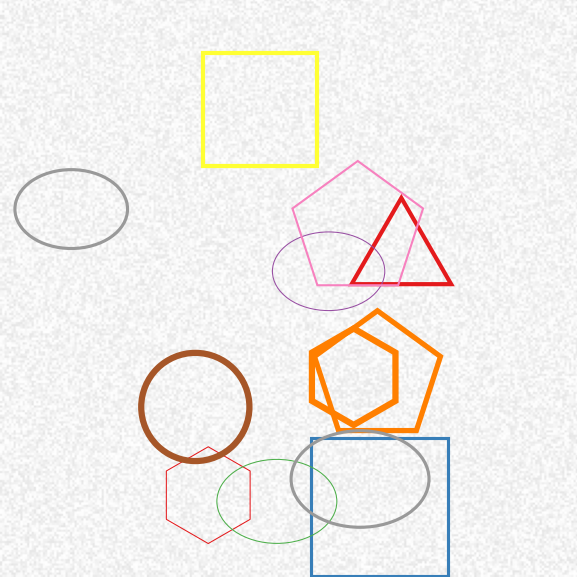[{"shape": "triangle", "thickness": 2, "radius": 0.5, "center": [0.695, 0.557]}, {"shape": "hexagon", "thickness": 0.5, "radius": 0.42, "center": [0.361, 0.142]}, {"shape": "square", "thickness": 1.5, "radius": 0.59, "center": [0.657, 0.121]}, {"shape": "oval", "thickness": 0.5, "radius": 0.52, "center": [0.479, 0.131]}, {"shape": "oval", "thickness": 0.5, "radius": 0.49, "center": [0.569, 0.529]}, {"shape": "pentagon", "thickness": 2.5, "radius": 0.57, "center": [0.654, 0.346]}, {"shape": "hexagon", "thickness": 3, "radius": 0.42, "center": [0.612, 0.347]}, {"shape": "square", "thickness": 2, "radius": 0.49, "center": [0.45, 0.81]}, {"shape": "circle", "thickness": 3, "radius": 0.47, "center": [0.338, 0.294]}, {"shape": "pentagon", "thickness": 1, "radius": 0.59, "center": [0.62, 0.601]}, {"shape": "oval", "thickness": 1.5, "radius": 0.6, "center": [0.623, 0.17]}, {"shape": "oval", "thickness": 1.5, "radius": 0.49, "center": [0.123, 0.637]}]